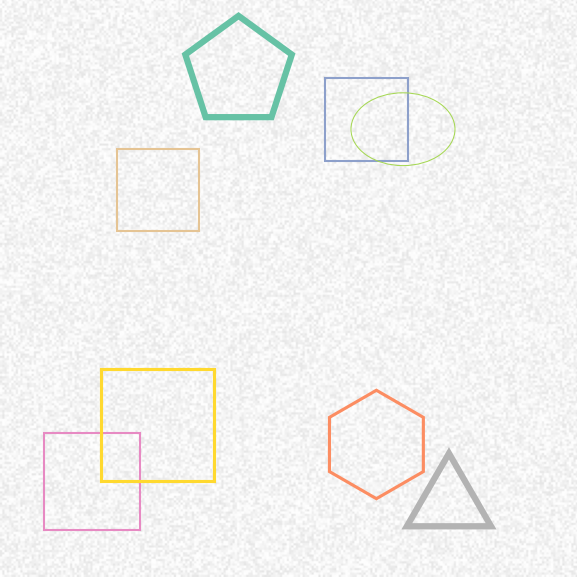[{"shape": "pentagon", "thickness": 3, "radius": 0.48, "center": [0.413, 0.875]}, {"shape": "hexagon", "thickness": 1.5, "radius": 0.47, "center": [0.652, 0.229]}, {"shape": "square", "thickness": 1, "radius": 0.36, "center": [0.635, 0.792]}, {"shape": "square", "thickness": 1, "radius": 0.42, "center": [0.16, 0.165]}, {"shape": "oval", "thickness": 0.5, "radius": 0.45, "center": [0.698, 0.775]}, {"shape": "square", "thickness": 1.5, "radius": 0.49, "center": [0.273, 0.263]}, {"shape": "square", "thickness": 1, "radius": 0.36, "center": [0.274, 0.67]}, {"shape": "triangle", "thickness": 3, "radius": 0.42, "center": [0.777, 0.13]}]